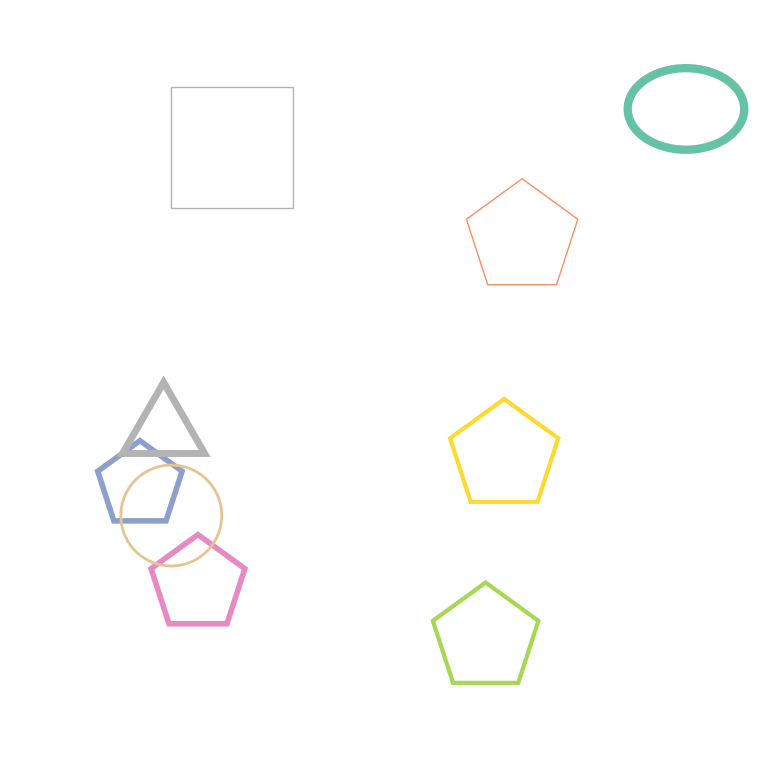[{"shape": "oval", "thickness": 3, "radius": 0.38, "center": [0.891, 0.859]}, {"shape": "pentagon", "thickness": 0.5, "radius": 0.38, "center": [0.678, 0.692]}, {"shape": "pentagon", "thickness": 2, "radius": 0.29, "center": [0.182, 0.37]}, {"shape": "pentagon", "thickness": 2, "radius": 0.32, "center": [0.257, 0.242]}, {"shape": "pentagon", "thickness": 1.5, "radius": 0.36, "center": [0.631, 0.171]}, {"shape": "pentagon", "thickness": 1.5, "radius": 0.37, "center": [0.655, 0.408]}, {"shape": "circle", "thickness": 1, "radius": 0.33, "center": [0.222, 0.33]}, {"shape": "triangle", "thickness": 2.5, "radius": 0.31, "center": [0.213, 0.442]}, {"shape": "square", "thickness": 0.5, "radius": 0.39, "center": [0.301, 0.808]}]